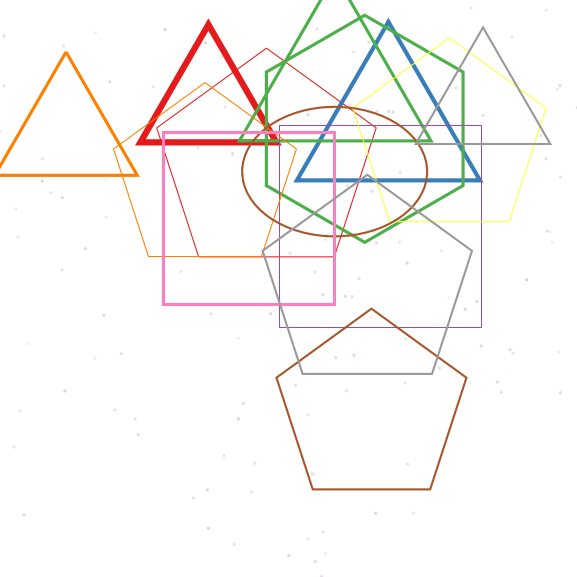[{"shape": "pentagon", "thickness": 0.5, "radius": 1.0, "center": [0.461, 0.716]}, {"shape": "triangle", "thickness": 3, "radius": 0.68, "center": [0.361, 0.821]}, {"shape": "triangle", "thickness": 2, "radius": 0.92, "center": [0.673, 0.778]}, {"shape": "hexagon", "thickness": 1.5, "radius": 0.98, "center": [0.632, 0.776]}, {"shape": "triangle", "thickness": 1.5, "radius": 0.96, "center": [0.58, 0.851]}, {"shape": "square", "thickness": 0.5, "radius": 0.87, "center": [0.658, 0.607]}, {"shape": "pentagon", "thickness": 0.5, "radius": 0.83, "center": [0.355, 0.69]}, {"shape": "triangle", "thickness": 1.5, "radius": 0.71, "center": [0.114, 0.767]}, {"shape": "pentagon", "thickness": 0.5, "radius": 0.88, "center": [0.778, 0.758]}, {"shape": "oval", "thickness": 1, "radius": 0.8, "center": [0.58, 0.702]}, {"shape": "pentagon", "thickness": 1, "radius": 0.86, "center": [0.643, 0.292]}, {"shape": "square", "thickness": 1.5, "radius": 0.74, "center": [0.431, 0.622]}, {"shape": "triangle", "thickness": 1, "radius": 0.67, "center": [0.836, 0.817]}, {"shape": "pentagon", "thickness": 1, "radius": 0.95, "center": [0.636, 0.506]}]